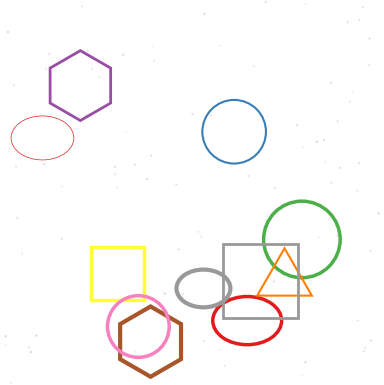[{"shape": "oval", "thickness": 2.5, "radius": 0.45, "center": [0.642, 0.167]}, {"shape": "oval", "thickness": 0.5, "radius": 0.41, "center": [0.11, 0.642]}, {"shape": "circle", "thickness": 1.5, "radius": 0.41, "center": [0.608, 0.658]}, {"shape": "circle", "thickness": 2.5, "radius": 0.5, "center": [0.784, 0.378]}, {"shape": "hexagon", "thickness": 2, "radius": 0.45, "center": [0.209, 0.778]}, {"shape": "triangle", "thickness": 1.5, "radius": 0.41, "center": [0.739, 0.273]}, {"shape": "square", "thickness": 2.5, "radius": 0.34, "center": [0.306, 0.29]}, {"shape": "hexagon", "thickness": 3, "radius": 0.46, "center": [0.391, 0.113]}, {"shape": "circle", "thickness": 2.5, "radius": 0.4, "center": [0.359, 0.152]}, {"shape": "square", "thickness": 2, "radius": 0.48, "center": [0.677, 0.27]}, {"shape": "oval", "thickness": 3, "radius": 0.35, "center": [0.528, 0.251]}]